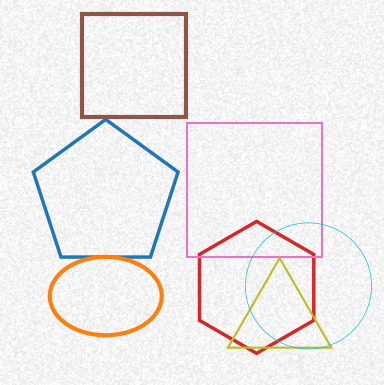[{"shape": "pentagon", "thickness": 2.5, "radius": 0.99, "center": [0.275, 0.492]}, {"shape": "oval", "thickness": 3, "radius": 0.73, "center": [0.275, 0.231]}, {"shape": "hexagon", "thickness": 2.5, "radius": 0.86, "center": [0.667, 0.254]}, {"shape": "square", "thickness": 3, "radius": 0.67, "center": [0.348, 0.83]}, {"shape": "square", "thickness": 1.5, "radius": 0.87, "center": [0.66, 0.506]}, {"shape": "triangle", "thickness": 1.5, "radius": 0.78, "center": [0.726, 0.174]}, {"shape": "circle", "thickness": 0.5, "radius": 0.82, "center": [0.801, 0.257]}]